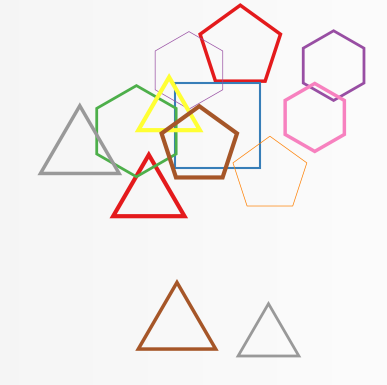[{"shape": "pentagon", "thickness": 2.5, "radius": 0.55, "center": [0.62, 0.877]}, {"shape": "triangle", "thickness": 3, "radius": 0.53, "center": [0.384, 0.492]}, {"shape": "square", "thickness": 1.5, "radius": 0.55, "center": [0.562, 0.674]}, {"shape": "hexagon", "thickness": 2, "radius": 0.59, "center": [0.352, 0.659]}, {"shape": "hexagon", "thickness": 0.5, "radius": 0.5, "center": [0.488, 0.817]}, {"shape": "hexagon", "thickness": 2, "radius": 0.45, "center": [0.861, 0.83]}, {"shape": "pentagon", "thickness": 0.5, "radius": 0.5, "center": [0.697, 0.546]}, {"shape": "triangle", "thickness": 3, "radius": 0.46, "center": [0.436, 0.708]}, {"shape": "pentagon", "thickness": 3, "radius": 0.51, "center": [0.514, 0.622]}, {"shape": "triangle", "thickness": 2.5, "radius": 0.58, "center": [0.457, 0.151]}, {"shape": "hexagon", "thickness": 2.5, "radius": 0.44, "center": [0.812, 0.695]}, {"shape": "triangle", "thickness": 2, "radius": 0.45, "center": [0.693, 0.121]}, {"shape": "triangle", "thickness": 2.5, "radius": 0.59, "center": [0.206, 0.608]}]